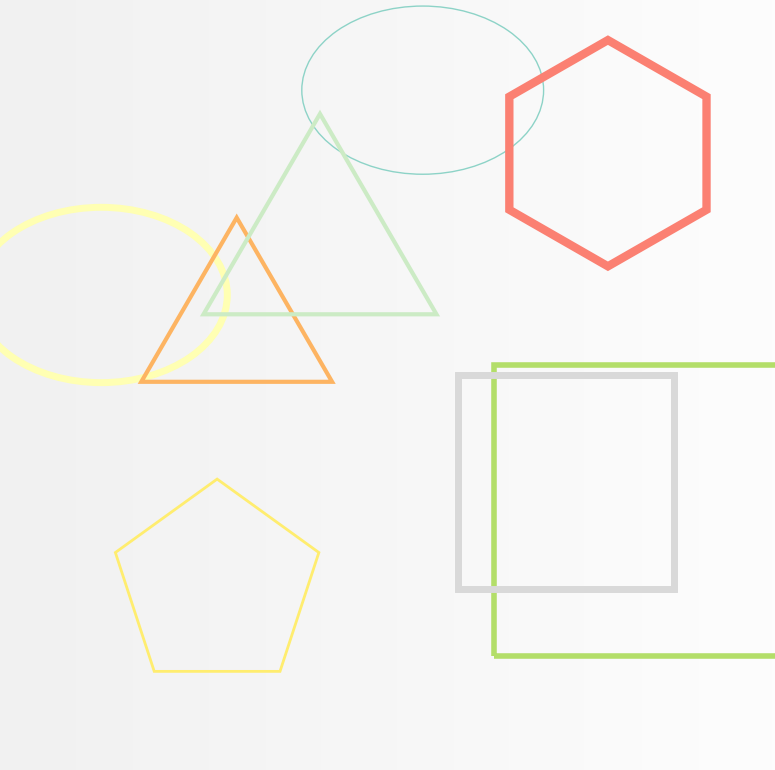[{"shape": "oval", "thickness": 0.5, "radius": 0.78, "center": [0.545, 0.883]}, {"shape": "oval", "thickness": 2.5, "radius": 0.81, "center": [0.131, 0.617]}, {"shape": "hexagon", "thickness": 3, "radius": 0.73, "center": [0.784, 0.801]}, {"shape": "triangle", "thickness": 1.5, "radius": 0.71, "center": [0.305, 0.575]}, {"shape": "square", "thickness": 2, "radius": 0.95, "center": [0.826, 0.337]}, {"shape": "square", "thickness": 2.5, "radius": 0.7, "center": [0.73, 0.374]}, {"shape": "triangle", "thickness": 1.5, "radius": 0.87, "center": [0.413, 0.679]}, {"shape": "pentagon", "thickness": 1, "radius": 0.69, "center": [0.28, 0.24]}]